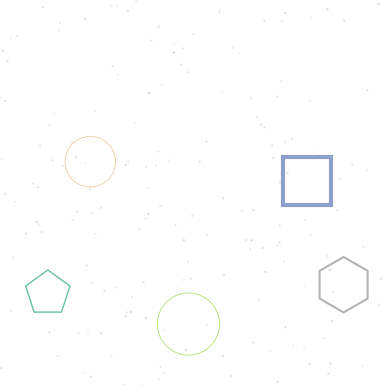[{"shape": "pentagon", "thickness": 1, "radius": 0.3, "center": [0.124, 0.238]}, {"shape": "square", "thickness": 3, "radius": 0.31, "center": [0.797, 0.531]}, {"shape": "circle", "thickness": 0.5, "radius": 0.4, "center": [0.489, 0.158]}, {"shape": "circle", "thickness": 0.5, "radius": 0.33, "center": [0.234, 0.58]}, {"shape": "hexagon", "thickness": 1.5, "radius": 0.36, "center": [0.892, 0.26]}]